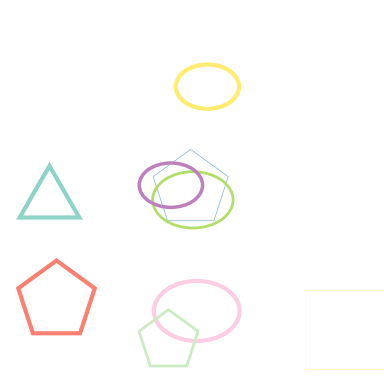[{"shape": "triangle", "thickness": 3, "radius": 0.45, "center": [0.128, 0.48]}, {"shape": "square", "thickness": 0.5, "radius": 0.52, "center": [0.896, 0.144]}, {"shape": "pentagon", "thickness": 3, "radius": 0.52, "center": [0.147, 0.219]}, {"shape": "pentagon", "thickness": 0.5, "radius": 0.51, "center": [0.495, 0.51]}, {"shape": "oval", "thickness": 2, "radius": 0.52, "center": [0.501, 0.481]}, {"shape": "oval", "thickness": 3, "radius": 0.56, "center": [0.511, 0.192]}, {"shape": "oval", "thickness": 2.5, "radius": 0.41, "center": [0.444, 0.519]}, {"shape": "pentagon", "thickness": 2, "radius": 0.4, "center": [0.438, 0.115]}, {"shape": "oval", "thickness": 3, "radius": 0.41, "center": [0.539, 0.775]}]